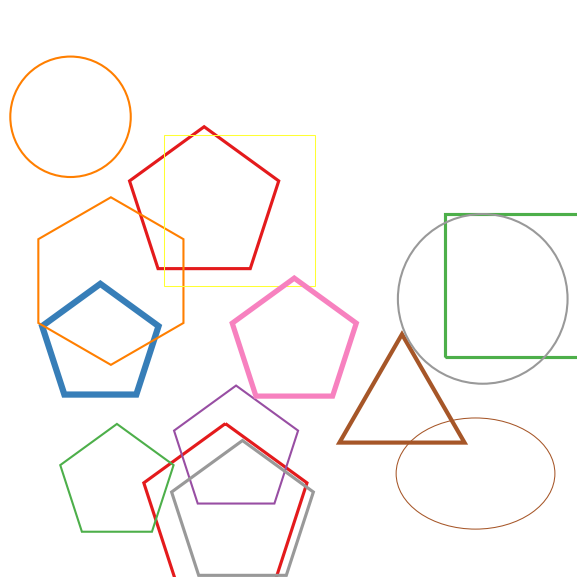[{"shape": "pentagon", "thickness": 1.5, "radius": 0.74, "center": [0.39, 0.117]}, {"shape": "pentagon", "thickness": 1.5, "radius": 0.68, "center": [0.353, 0.644]}, {"shape": "pentagon", "thickness": 3, "radius": 0.53, "center": [0.174, 0.402]}, {"shape": "square", "thickness": 1.5, "radius": 0.62, "center": [0.895, 0.504]}, {"shape": "pentagon", "thickness": 1, "radius": 0.52, "center": [0.202, 0.162]}, {"shape": "pentagon", "thickness": 1, "radius": 0.56, "center": [0.409, 0.219]}, {"shape": "circle", "thickness": 1, "radius": 0.52, "center": [0.122, 0.797]}, {"shape": "hexagon", "thickness": 1, "radius": 0.73, "center": [0.192, 0.512]}, {"shape": "square", "thickness": 0.5, "radius": 0.65, "center": [0.415, 0.635]}, {"shape": "oval", "thickness": 0.5, "radius": 0.69, "center": [0.823, 0.179]}, {"shape": "triangle", "thickness": 2, "radius": 0.63, "center": [0.696, 0.295]}, {"shape": "pentagon", "thickness": 2.5, "radius": 0.56, "center": [0.51, 0.405]}, {"shape": "circle", "thickness": 1, "radius": 0.73, "center": [0.836, 0.482]}, {"shape": "pentagon", "thickness": 1.5, "radius": 0.65, "center": [0.42, 0.107]}]